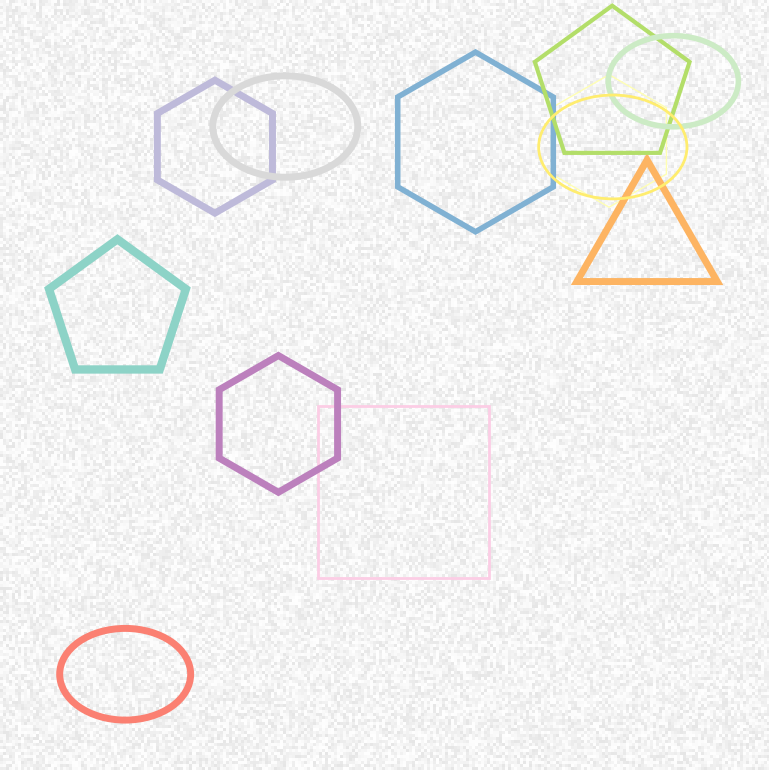[{"shape": "pentagon", "thickness": 3, "radius": 0.47, "center": [0.153, 0.596]}, {"shape": "hexagon", "thickness": 0.5, "radius": 0.43, "center": [0.791, 0.817]}, {"shape": "hexagon", "thickness": 2.5, "radius": 0.43, "center": [0.279, 0.81]}, {"shape": "oval", "thickness": 2.5, "radius": 0.43, "center": [0.163, 0.124]}, {"shape": "hexagon", "thickness": 2, "radius": 0.58, "center": [0.618, 0.816]}, {"shape": "triangle", "thickness": 2.5, "radius": 0.53, "center": [0.84, 0.687]}, {"shape": "pentagon", "thickness": 1.5, "radius": 0.53, "center": [0.795, 0.887]}, {"shape": "square", "thickness": 1, "radius": 0.56, "center": [0.524, 0.361]}, {"shape": "oval", "thickness": 2.5, "radius": 0.47, "center": [0.371, 0.836]}, {"shape": "hexagon", "thickness": 2.5, "radius": 0.44, "center": [0.362, 0.449]}, {"shape": "oval", "thickness": 2, "radius": 0.42, "center": [0.874, 0.894]}, {"shape": "oval", "thickness": 1, "radius": 0.48, "center": [0.796, 0.809]}]